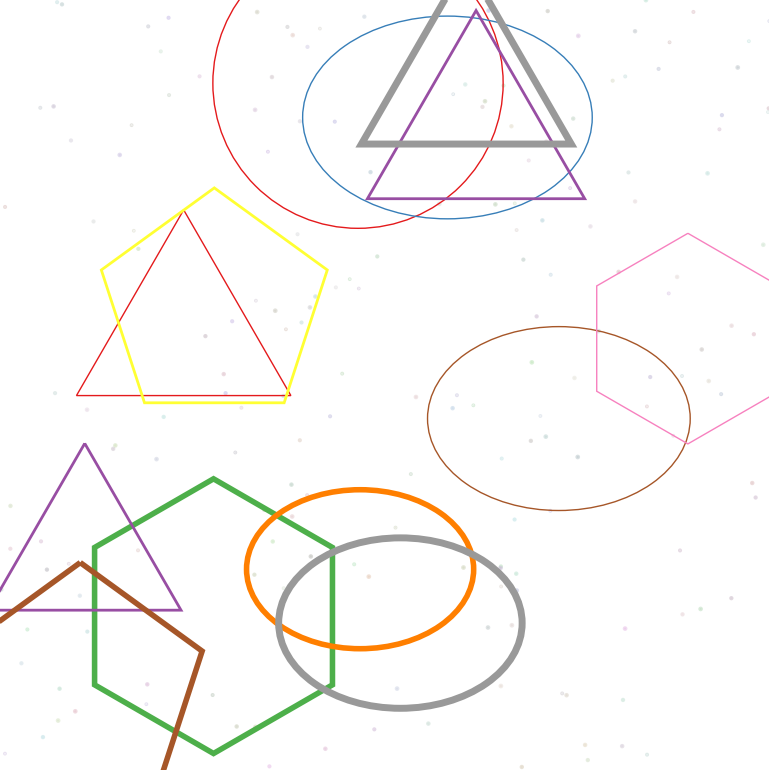[{"shape": "triangle", "thickness": 0.5, "radius": 0.8, "center": [0.239, 0.567]}, {"shape": "circle", "thickness": 0.5, "radius": 0.94, "center": [0.465, 0.892]}, {"shape": "oval", "thickness": 0.5, "radius": 0.94, "center": [0.581, 0.847]}, {"shape": "hexagon", "thickness": 2, "radius": 0.89, "center": [0.277, 0.2]}, {"shape": "triangle", "thickness": 1, "radius": 0.72, "center": [0.11, 0.28]}, {"shape": "triangle", "thickness": 1, "radius": 0.81, "center": [0.618, 0.823]}, {"shape": "oval", "thickness": 2, "radius": 0.74, "center": [0.468, 0.261]}, {"shape": "pentagon", "thickness": 1, "radius": 0.77, "center": [0.278, 0.602]}, {"shape": "pentagon", "thickness": 2, "radius": 0.83, "center": [0.104, 0.103]}, {"shape": "oval", "thickness": 0.5, "radius": 0.85, "center": [0.726, 0.456]}, {"shape": "hexagon", "thickness": 0.5, "radius": 0.68, "center": [0.893, 0.56]}, {"shape": "triangle", "thickness": 2.5, "radius": 0.79, "center": [0.606, 0.892]}, {"shape": "oval", "thickness": 2.5, "radius": 0.79, "center": [0.52, 0.191]}]